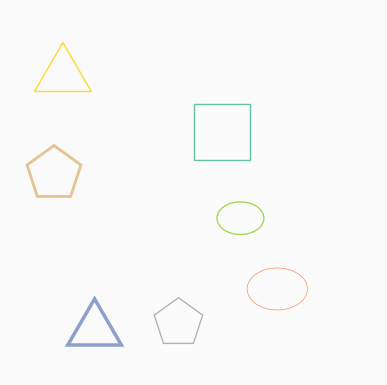[{"shape": "square", "thickness": 1, "radius": 0.36, "center": [0.573, 0.657]}, {"shape": "oval", "thickness": 0.5, "radius": 0.39, "center": [0.716, 0.249]}, {"shape": "triangle", "thickness": 2.5, "radius": 0.4, "center": [0.244, 0.144]}, {"shape": "oval", "thickness": 1, "radius": 0.3, "center": [0.62, 0.433]}, {"shape": "triangle", "thickness": 1, "radius": 0.42, "center": [0.162, 0.805]}, {"shape": "pentagon", "thickness": 2, "radius": 0.37, "center": [0.139, 0.549]}, {"shape": "pentagon", "thickness": 1, "radius": 0.33, "center": [0.461, 0.161]}]